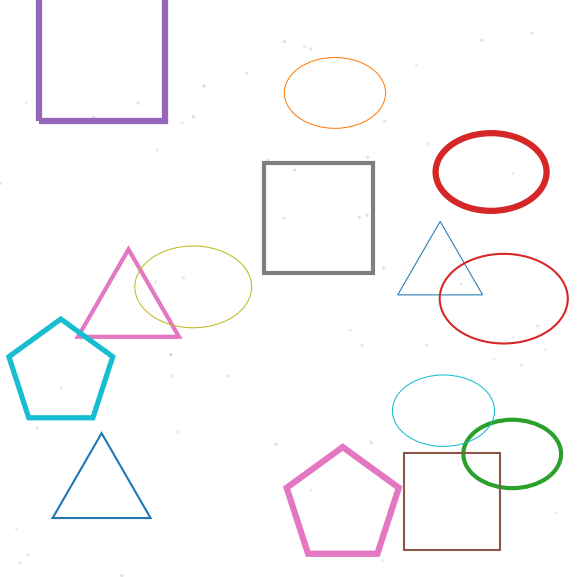[{"shape": "triangle", "thickness": 0.5, "radius": 0.42, "center": [0.762, 0.531]}, {"shape": "triangle", "thickness": 1, "radius": 0.49, "center": [0.176, 0.151]}, {"shape": "oval", "thickness": 0.5, "radius": 0.44, "center": [0.58, 0.838]}, {"shape": "oval", "thickness": 2, "radius": 0.42, "center": [0.887, 0.213]}, {"shape": "oval", "thickness": 3, "radius": 0.48, "center": [0.85, 0.701]}, {"shape": "oval", "thickness": 1, "radius": 0.55, "center": [0.872, 0.482]}, {"shape": "square", "thickness": 3, "radius": 0.55, "center": [0.177, 0.899]}, {"shape": "square", "thickness": 1, "radius": 0.42, "center": [0.783, 0.131]}, {"shape": "triangle", "thickness": 2, "radius": 0.5, "center": [0.222, 0.466]}, {"shape": "pentagon", "thickness": 3, "radius": 0.51, "center": [0.593, 0.123]}, {"shape": "square", "thickness": 2, "radius": 0.47, "center": [0.552, 0.622]}, {"shape": "oval", "thickness": 0.5, "radius": 0.51, "center": [0.335, 0.502]}, {"shape": "oval", "thickness": 0.5, "radius": 0.44, "center": [0.768, 0.288]}, {"shape": "pentagon", "thickness": 2.5, "radius": 0.47, "center": [0.105, 0.352]}]